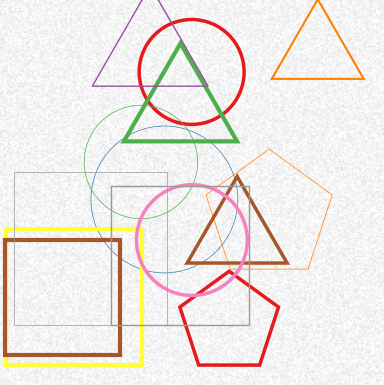[{"shape": "pentagon", "thickness": 2.5, "radius": 0.67, "center": [0.595, 0.161]}, {"shape": "circle", "thickness": 2.5, "radius": 0.68, "center": [0.498, 0.813]}, {"shape": "circle", "thickness": 0.5, "radius": 0.95, "center": [0.427, 0.482]}, {"shape": "circle", "thickness": 0.5, "radius": 0.74, "center": [0.366, 0.579]}, {"shape": "triangle", "thickness": 3, "radius": 0.85, "center": [0.469, 0.718]}, {"shape": "triangle", "thickness": 1, "radius": 0.87, "center": [0.39, 0.863]}, {"shape": "pentagon", "thickness": 0.5, "radius": 0.86, "center": [0.699, 0.44]}, {"shape": "triangle", "thickness": 1.5, "radius": 0.69, "center": [0.825, 0.864]}, {"shape": "square", "thickness": 3, "radius": 0.88, "center": [0.192, 0.229]}, {"shape": "triangle", "thickness": 2.5, "radius": 0.75, "center": [0.616, 0.392]}, {"shape": "square", "thickness": 3, "radius": 0.74, "center": [0.163, 0.227]}, {"shape": "circle", "thickness": 2.5, "radius": 0.72, "center": [0.498, 0.376]}, {"shape": "square", "thickness": 0.5, "radius": 0.99, "center": [0.235, 0.354]}, {"shape": "square", "thickness": 1, "radius": 0.9, "center": [0.467, 0.337]}]